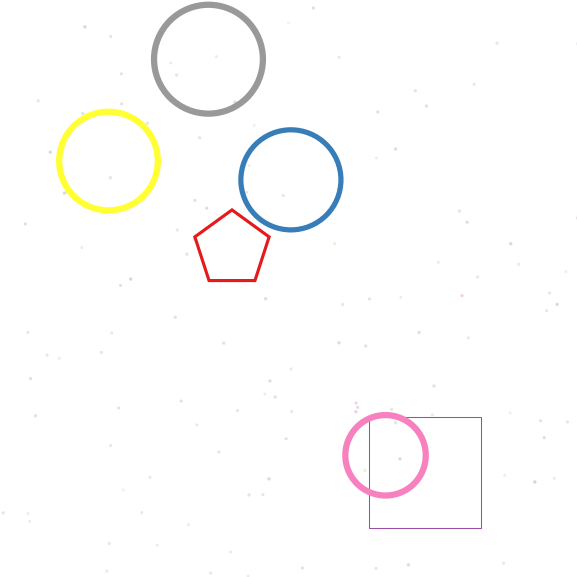[{"shape": "pentagon", "thickness": 1.5, "radius": 0.34, "center": [0.402, 0.568]}, {"shape": "circle", "thickness": 2.5, "radius": 0.43, "center": [0.504, 0.688]}, {"shape": "square", "thickness": 0.5, "radius": 0.48, "center": [0.736, 0.182]}, {"shape": "circle", "thickness": 3, "radius": 0.43, "center": [0.188, 0.72]}, {"shape": "circle", "thickness": 3, "radius": 0.35, "center": [0.668, 0.211]}, {"shape": "circle", "thickness": 3, "radius": 0.47, "center": [0.361, 0.897]}]